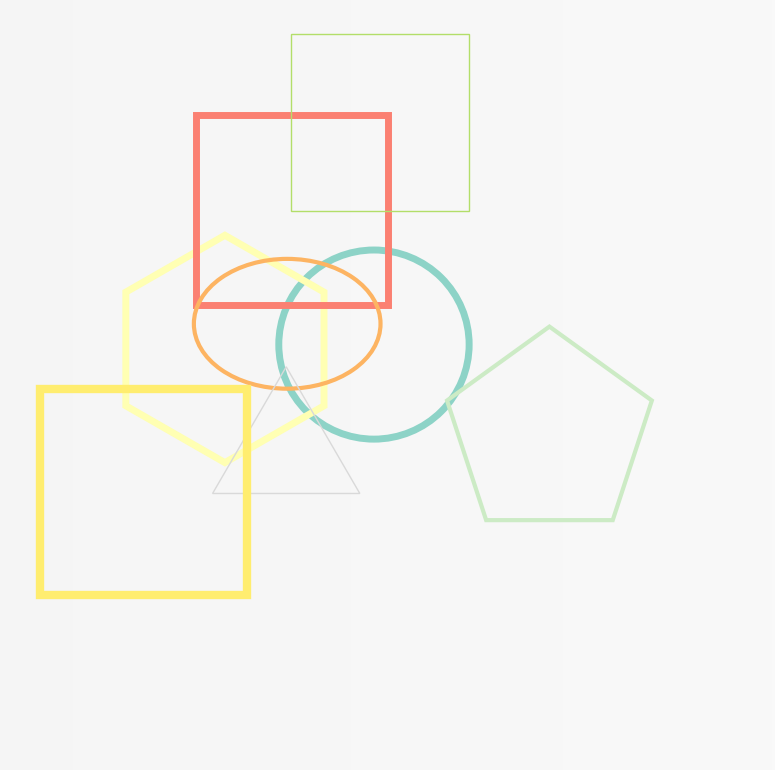[{"shape": "circle", "thickness": 2.5, "radius": 0.61, "center": [0.483, 0.553]}, {"shape": "hexagon", "thickness": 2.5, "radius": 0.74, "center": [0.29, 0.547]}, {"shape": "square", "thickness": 2.5, "radius": 0.62, "center": [0.377, 0.727]}, {"shape": "oval", "thickness": 1.5, "radius": 0.6, "center": [0.371, 0.579]}, {"shape": "square", "thickness": 0.5, "radius": 0.57, "center": [0.491, 0.841]}, {"shape": "triangle", "thickness": 0.5, "radius": 0.55, "center": [0.369, 0.414]}, {"shape": "pentagon", "thickness": 1.5, "radius": 0.69, "center": [0.709, 0.437]}, {"shape": "square", "thickness": 3, "radius": 0.67, "center": [0.186, 0.361]}]